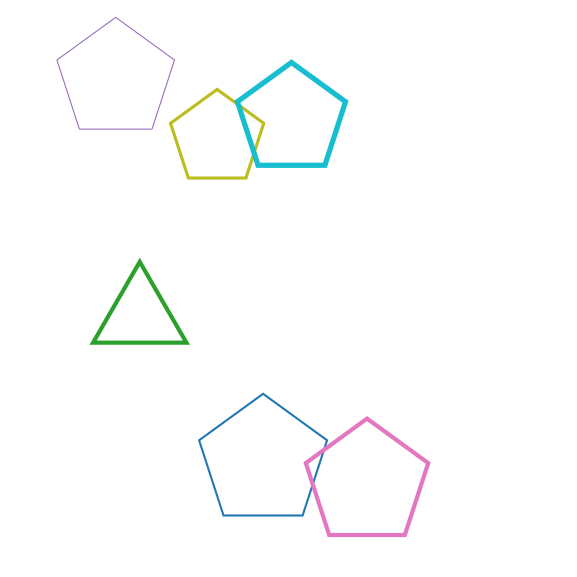[{"shape": "pentagon", "thickness": 1, "radius": 0.58, "center": [0.456, 0.201]}, {"shape": "triangle", "thickness": 2, "radius": 0.47, "center": [0.242, 0.452]}, {"shape": "pentagon", "thickness": 0.5, "radius": 0.54, "center": [0.2, 0.862]}, {"shape": "pentagon", "thickness": 2, "radius": 0.56, "center": [0.636, 0.163]}, {"shape": "pentagon", "thickness": 1.5, "radius": 0.42, "center": [0.376, 0.759]}, {"shape": "pentagon", "thickness": 2.5, "radius": 0.49, "center": [0.505, 0.793]}]